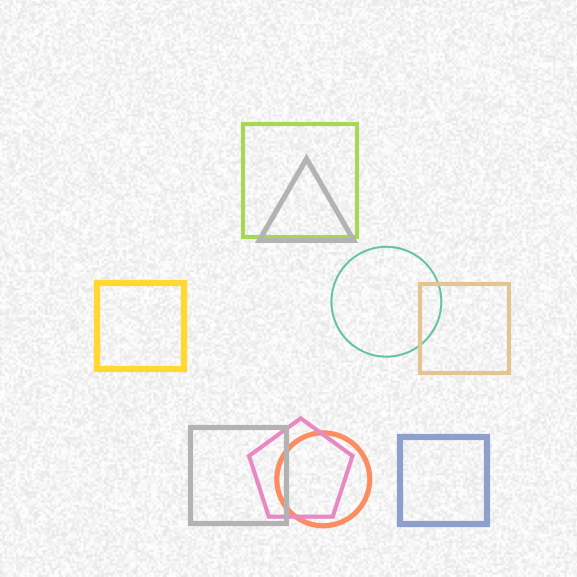[{"shape": "circle", "thickness": 1, "radius": 0.48, "center": [0.669, 0.477]}, {"shape": "circle", "thickness": 2.5, "radius": 0.4, "center": [0.56, 0.169]}, {"shape": "square", "thickness": 3, "radius": 0.37, "center": [0.768, 0.167]}, {"shape": "pentagon", "thickness": 2, "radius": 0.47, "center": [0.521, 0.181]}, {"shape": "square", "thickness": 2, "radius": 0.49, "center": [0.519, 0.687]}, {"shape": "square", "thickness": 3, "radius": 0.37, "center": [0.243, 0.434]}, {"shape": "square", "thickness": 2, "radius": 0.39, "center": [0.804, 0.43]}, {"shape": "triangle", "thickness": 2.5, "radius": 0.47, "center": [0.531, 0.63]}, {"shape": "square", "thickness": 2.5, "radius": 0.42, "center": [0.412, 0.176]}]